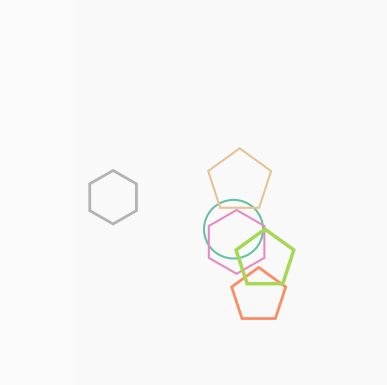[{"shape": "circle", "thickness": 1.5, "radius": 0.38, "center": [0.603, 0.405]}, {"shape": "pentagon", "thickness": 2, "radius": 0.37, "center": [0.668, 0.232]}, {"shape": "hexagon", "thickness": 1.5, "radius": 0.41, "center": [0.611, 0.372]}, {"shape": "pentagon", "thickness": 2.5, "radius": 0.39, "center": [0.684, 0.326]}, {"shape": "pentagon", "thickness": 1.5, "radius": 0.43, "center": [0.618, 0.529]}, {"shape": "hexagon", "thickness": 2, "radius": 0.35, "center": [0.292, 0.488]}]